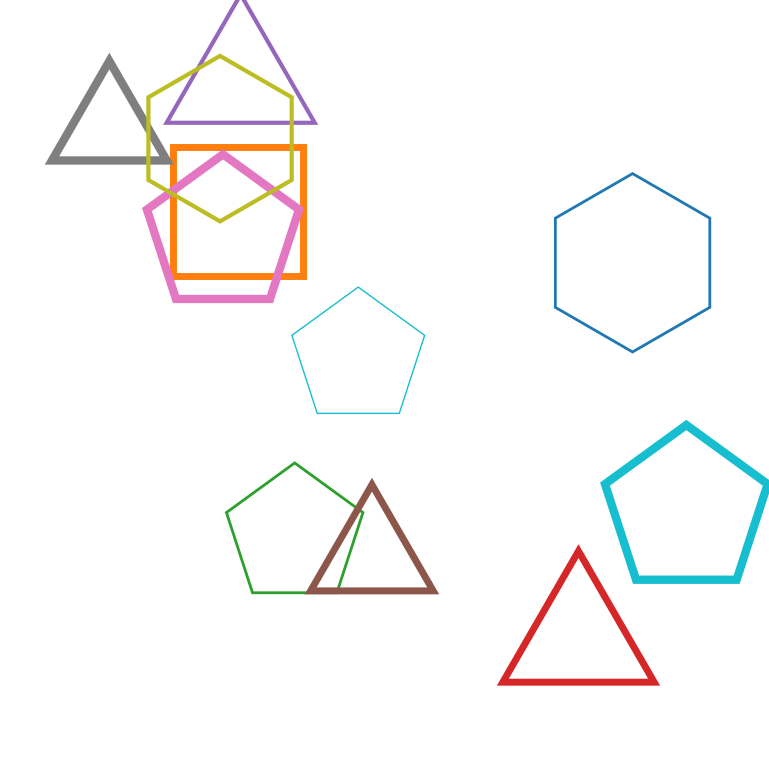[{"shape": "hexagon", "thickness": 1, "radius": 0.58, "center": [0.822, 0.659]}, {"shape": "square", "thickness": 2.5, "radius": 0.42, "center": [0.309, 0.725]}, {"shape": "pentagon", "thickness": 1, "radius": 0.47, "center": [0.383, 0.306]}, {"shape": "triangle", "thickness": 2.5, "radius": 0.57, "center": [0.751, 0.171]}, {"shape": "triangle", "thickness": 1.5, "radius": 0.56, "center": [0.313, 0.896]}, {"shape": "triangle", "thickness": 2.5, "radius": 0.46, "center": [0.483, 0.279]}, {"shape": "pentagon", "thickness": 3, "radius": 0.52, "center": [0.29, 0.696]}, {"shape": "triangle", "thickness": 3, "radius": 0.43, "center": [0.142, 0.835]}, {"shape": "hexagon", "thickness": 1.5, "radius": 0.54, "center": [0.286, 0.82]}, {"shape": "pentagon", "thickness": 0.5, "radius": 0.45, "center": [0.465, 0.536]}, {"shape": "pentagon", "thickness": 3, "radius": 0.56, "center": [0.891, 0.337]}]